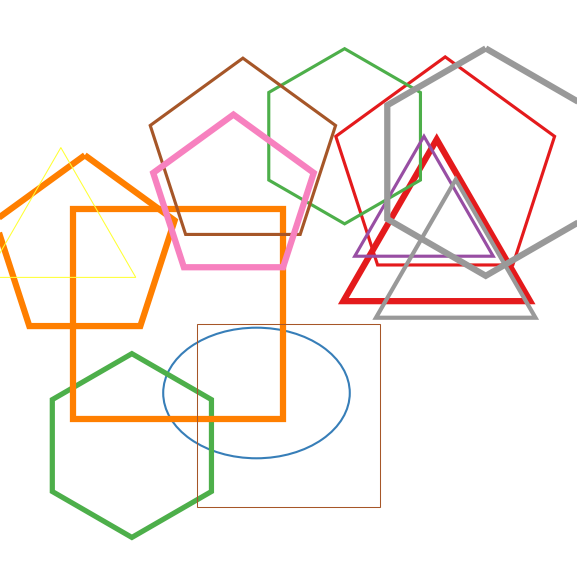[{"shape": "pentagon", "thickness": 1.5, "radius": 1.0, "center": [0.771, 0.701]}, {"shape": "triangle", "thickness": 3, "radius": 0.93, "center": [0.756, 0.571]}, {"shape": "oval", "thickness": 1, "radius": 0.81, "center": [0.444, 0.319]}, {"shape": "hexagon", "thickness": 2.5, "radius": 0.8, "center": [0.228, 0.228]}, {"shape": "hexagon", "thickness": 1.5, "radius": 0.76, "center": [0.597, 0.763]}, {"shape": "triangle", "thickness": 1.5, "radius": 0.69, "center": [0.734, 0.625]}, {"shape": "square", "thickness": 3, "radius": 0.91, "center": [0.308, 0.455]}, {"shape": "pentagon", "thickness": 3, "radius": 0.82, "center": [0.147, 0.567]}, {"shape": "triangle", "thickness": 0.5, "radius": 0.75, "center": [0.105, 0.594]}, {"shape": "pentagon", "thickness": 1.5, "radius": 0.84, "center": [0.421, 0.73]}, {"shape": "square", "thickness": 0.5, "radius": 0.79, "center": [0.499, 0.28]}, {"shape": "pentagon", "thickness": 3, "radius": 0.73, "center": [0.404, 0.655]}, {"shape": "triangle", "thickness": 2, "radius": 0.8, "center": [0.789, 0.529]}, {"shape": "hexagon", "thickness": 3, "radius": 0.98, "center": [0.841, 0.718]}]